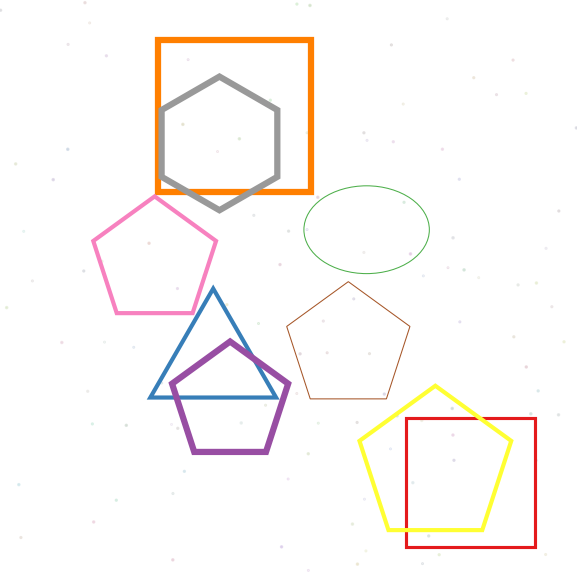[{"shape": "square", "thickness": 1.5, "radius": 0.56, "center": [0.815, 0.164]}, {"shape": "triangle", "thickness": 2, "radius": 0.63, "center": [0.369, 0.374]}, {"shape": "oval", "thickness": 0.5, "radius": 0.54, "center": [0.635, 0.601]}, {"shape": "pentagon", "thickness": 3, "radius": 0.53, "center": [0.398, 0.302]}, {"shape": "square", "thickness": 3, "radius": 0.66, "center": [0.406, 0.798]}, {"shape": "pentagon", "thickness": 2, "radius": 0.69, "center": [0.754, 0.193]}, {"shape": "pentagon", "thickness": 0.5, "radius": 0.56, "center": [0.603, 0.399]}, {"shape": "pentagon", "thickness": 2, "radius": 0.56, "center": [0.268, 0.547]}, {"shape": "hexagon", "thickness": 3, "radius": 0.58, "center": [0.38, 0.751]}]